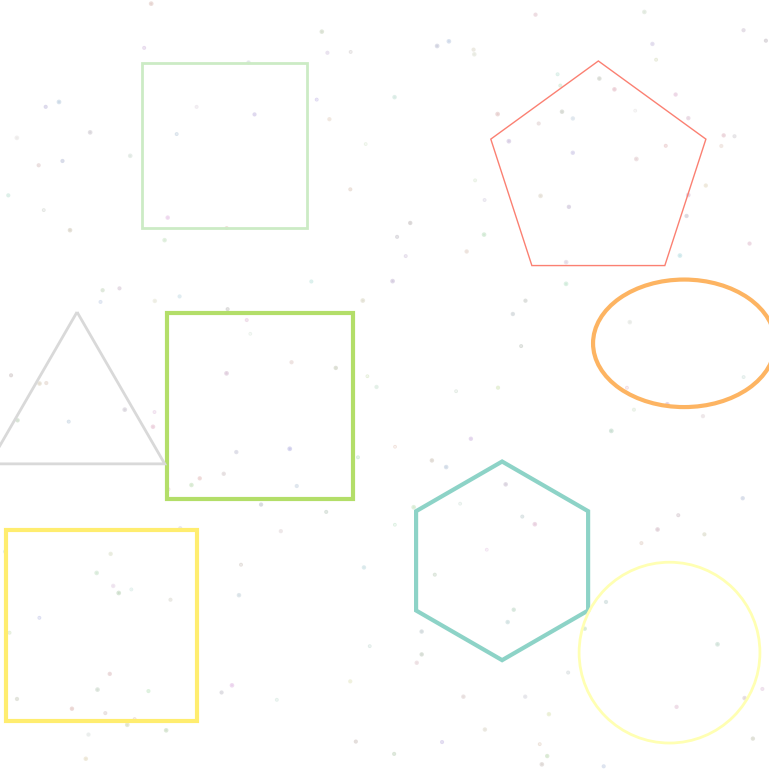[{"shape": "hexagon", "thickness": 1.5, "radius": 0.64, "center": [0.652, 0.272]}, {"shape": "circle", "thickness": 1, "radius": 0.59, "center": [0.87, 0.152]}, {"shape": "pentagon", "thickness": 0.5, "radius": 0.73, "center": [0.777, 0.774]}, {"shape": "oval", "thickness": 1.5, "radius": 0.59, "center": [0.888, 0.554]}, {"shape": "square", "thickness": 1.5, "radius": 0.6, "center": [0.338, 0.473]}, {"shape": "triangle", "thickness": 1, "radius": 0.66, "center": [0.1, 0.463]}, {"shape": "square", "thickness": 1, "radius": 0.54, "center": [0.292, 0.811]}, {"shape": "square", "thickness": 1.5, "radius": 0.62, "center": [0.131, 0.188]}]